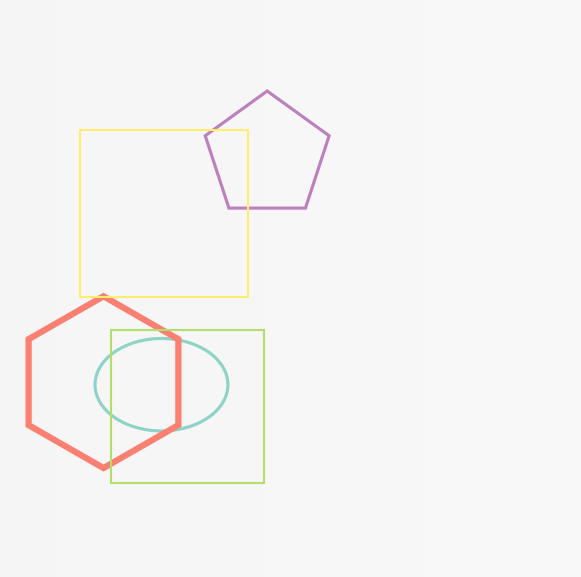[{"shape": "oval", "thickness": 1.5, "radius": 0.57, "center": [0.278, 0.333]}, {"shape": "hexagon", "thickness": 3, "radius": 0.74, "center": [0.178, 0.337]}, {"shape": "square", "thickness": 1, "radius": 0.66, "center": [0.322, 0.295]}, {"shape": "pentagon", "thickness": 1.5, "radius": 0.56, "center": [0.46, 0.729]}, {"shape": "square", "thickness": 1, "radius": 0.72, "center": [0.282, 0.629]}]